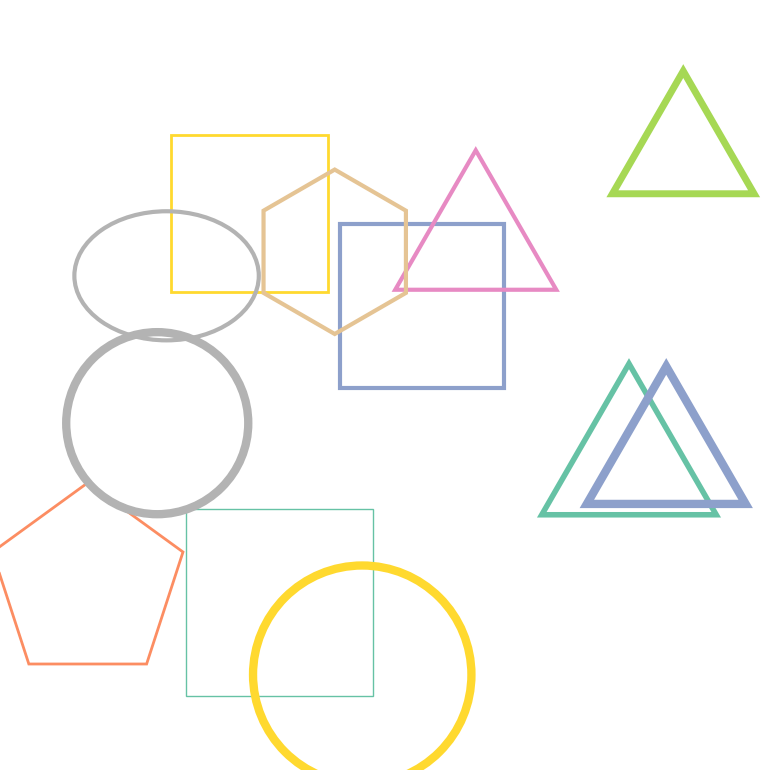[{"shape": "square", "thickness": 0.5, "radius": 0.61, "center": [0.363, 0.218]}, {"shape": "triangle", "thickness": 2, "radius": 0.65, "center": [0.817, 0.397]}, {"shape": "pentagon", "thickness": 1, "radius": 0.65, "center": [0.114, 0.243]}, {"shape": "square", "thickness": 1.5, "radius": 0.53, "center": [0.548, 0.602]}, {"shape": "triangle", "thickness": 3, "radius": 0.6, "center": [0.865, 0.405]}, {"shape": "triangle", "thickness": 1.5, "radius": 0.6, "center": [0.618, 0.684]}, {"shape": "triangle", "thickness": 2.5, "radius": 0.53, "center": [0.887, 0.801]}, {"shape": "square", "thickness": 1, "radius": 0.51, "center": [0.324, 0.723]}, {"shape": "circle", "thickness": 3, "radius": 0.71, "center": [0.47, 0.124]}, {"shape": "hexagon", "thickness": 1.5, "radius": 0.53, "center": [0.435, 0.673]}, {"shape": "oval", "thickness": 1.5, "radius": 0.6, "center": [0.216, 0.642]}, {"shape": "circle", "thickness": 3, "radius": 0.59, "center": [0.204, 0.45]}]